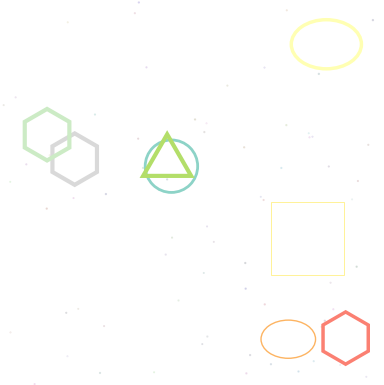[{"shape": "circle", "thickness": 2, "radius": 0.34, "center": [0.445, 0.568]}, {"shape": "oval", "thickness": 2.5, "radius": 0.46, "center": [0.848, 0.885]}, {"shape": "hexagon", "thickness": 2.5, "radius": 0.34, "center": [0.898, 0.122]}, {"shape": "oval", "thickness": 1, "radius": 0.35, "center": [0.749, 0.119]}, {"shape": "triangle", "thickness": 3, "radius": 0.36, "center": [0.434, 0.579]}, {"shape": "hexagon", "thickness": 3, "radius": 0.33, "center": [0.194, 0.587]}, {"shape": "hexagon", "thickness": 3, "radius": 0.33, "center": [0.122, 0.65]}, {"shape": "square", "thickness": 0.5, "radius": 0.48, "center": [0.798, 0.381]}]